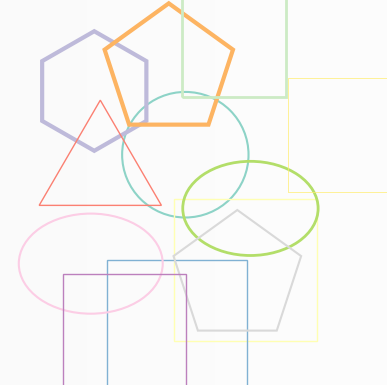[{"shape": "circle", "thickness": 1.5, "radius": 0.82, "center": [0.478, 0.598]}, {"shape": "square", "thickness": 1, "radius": 0.92, "center": [0.634, 0.298]}, {"shape": "hexagon", "thickness": 3, "radius": 0.78, "center": [0.243, 0.764]}, {"shape": "triangle", "thickness": 1, "radius": 0.91, "center": [0.259, 0.558]}, {"shape": "square", "thickness": 1, "radius": 0.9, "center": [0.457, 0.145]}, {"shape": "pentagon", "thickness": 3, "radius": 0.87, "center": [0.436, 0.817]}, {"shape": "oval", "thickness": 2, "radius": 0.87, "center": [0.646, 0.459]}, {"shape": "oval", "thickness": 1.5, "radius": 0.93, "center": [0.234, 0.315]}, {"shape": "pentagon", "thickness": 1.5, "radius": 0.87, "center": [0.612, 0.281]}, {"shape": "square", "thickness": 1, "radius": 0.79, "center": [0.322, 0.128]}, {"shape": "square", "thickness": 2, "radius": 0.67, "center": [0.604, 0.883]}, {"shape": "square", "thickness": 0.5, "radius": 0.74, "center": [0.891, 0.65]}]